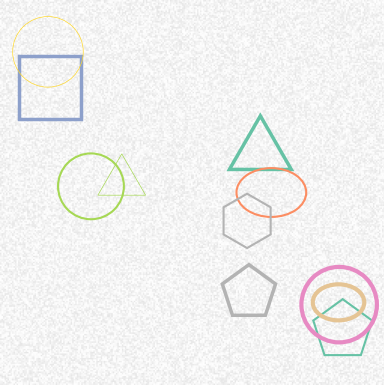[{"shape": "pentagon", "thickness": 1.5, "radius": 0.4, "center": [0.89, 0.143]}, {"shape": "triangle", "thickness": 2.5, "radius": 0.46, "center": [0.676, 0.606]}, {"shape": "oval", "thickness": 1.5, "radius": 0.45, "center": [0.705, 0.5]}, {"shape": "square", "thickness": 2.5, "radius": 0.4, "center": [0.13, 0.773]}, {"shape": "circle", "thickness": 3, "radius": 0.49, "center": [0.881, 0.209]}, {"shape": "triangle", "thickness": 0.5, "radius": 0.36, "center": [0.316, 0.529]}, {"shape": "circle", "thickness": 1.5, "radius": 0.43, "center": [0.236, 0.516]}, {"shape": "circle", "thickness": 0.5, "radius": 0.46, "center": [0.125, 0.865]}, {"shape": "oval", "thickness": 3, "radius": 0.33, "center": [0.879, 0.215]}, {"shape": "hexagon", "thickness": 1.5, "radius": 0.35, "center": [0.642, 0.426]}, {"shape": "pentagon", "thickness": 2.5, "radius": 0.36, "center": [0.647, 0.24]}]